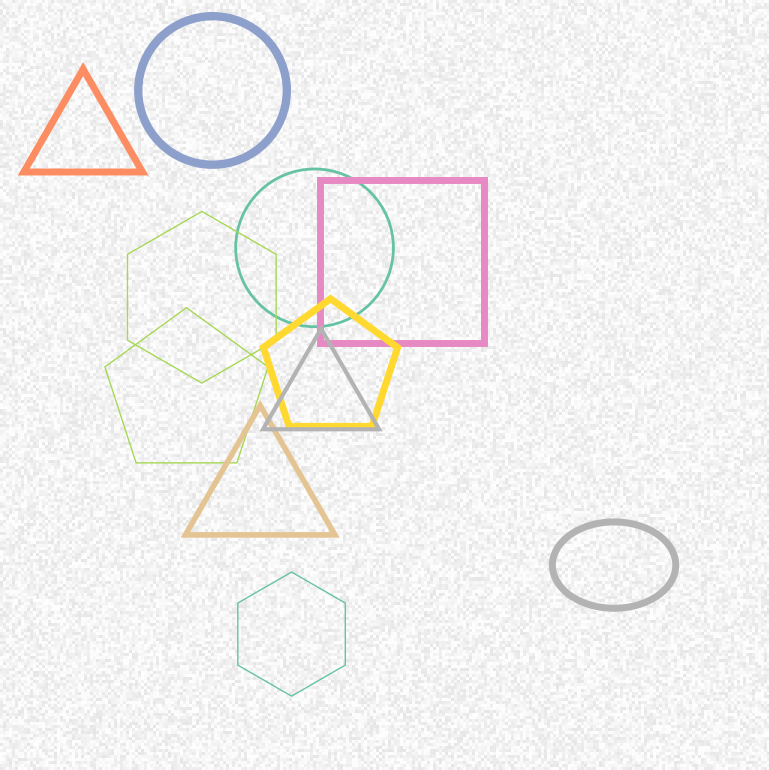[{"shape": "circle", "thickness": 1, "radius": 0.51, "center": [0.409, 0.678]}, {"shape": "hexagon", "thickness": 0.5, "radius": 0.4, "center": [0.379, 0.177]}, {"shape": "triangle", "thickness": 2.5, "radius": 0.45, "center": [0.108, 0.821]}, {"shape": "circle", "thickness": 3, "radius": 0.48, "center": [0.276, 0.883]}, {"shape": "square", "thickness": 2.5, "radius": 0.53, "center": [0.523, 0.66]}, {"shape": "pentagon", "thickness": 0.5, "radius": 0.56, "center": [0.242, 0.489]}, {"shape": "hexagon", "thickness": 0.5, "radius": 0.56, "center": [0.262, 0.614]}, {"shape": "pentagon", "thickness": 2.5, "radius": 0.46, "center": [0.429, 0.52]}, {"shape": "triangle", "thickness": 2, "radius": 0.56, "center": [0.338, 0.361]}, {"shape": "triangle", "thickness": 1.5, "radius": 0.44, "center": [0.417, 0.486]}, {"shape": "oval", "thickness": 2.5, "radius": 0.4, "center": [0.798, 0.266]}]